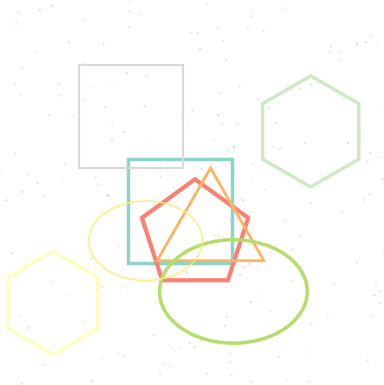[{"shape": "square", "thickness": 2.5, "radius": 0.67, "center": [0.467, 0.451]}, {"shape": "hexagon", "thickness": 2, "radius": 0.67, "center": [0.137, 0.213]}, {"shape": "pentagon", "thickness": 3, "radius": 0.73, "center": [0.507, 0.389]}, {"shape": "triangle", "thickness": 2, "radius": 0.8, "center": [0.547, 0.403]}, {"shape": "oval", "thickness": 2.5, "radius": 0.96, "center": [0.606, 0.243]}, {"shape": "square", "thickness": 1.5, "radius": 0.67, "center": [0.34, 0.698]}, {"shape": "hexagon", "thickness": 2.5, "radius": 0.72, "center": [0.807, 0.659]}, {"shape": "oval", "thickness": 1, "radius": 0.74, "center": [0.378, 0.375]}]